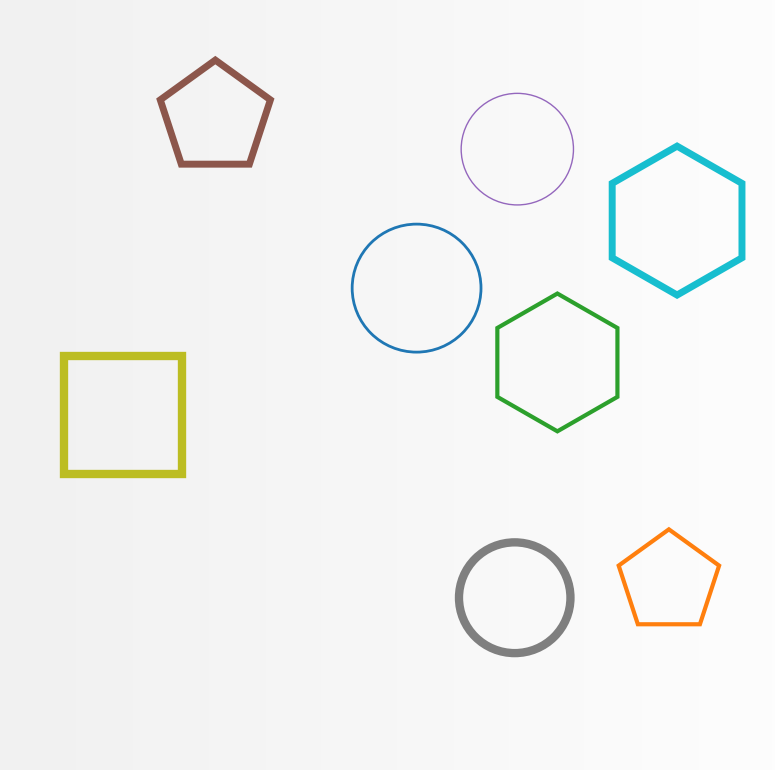[{"shape": "circle", "thickness": 1, "radius": 0.42, "center": [0.538, 0.626]}, {"shape": "pentagon", "thickness": 1.5, "radius": 0.34, "center": [0.863, 0.244]}, {"shape": "hexagon", "thickness": 1.5, "radius": 0.45, "center": [0.719, 0.529]}, {"shape": "circle", "thickness": 0.5, "radius": 0.36, "center": [0.668, 0.806]}, {"shape": "pentagon", "thickness": 2.5, "radius": 0.37, "center": [0.278, 0.847]}, {"shape": "circle", "thickness": 3, "radius": 0.36, "center": [0.664, 0.224]}, {"shape": "square", "thickness": 3, "radius": 0.38, "center": [0.159, 0.46]}, {"shape": "hexagon", "thickness": 2.5, "radius": 0.48, "center": [0.874, 0.714]}]